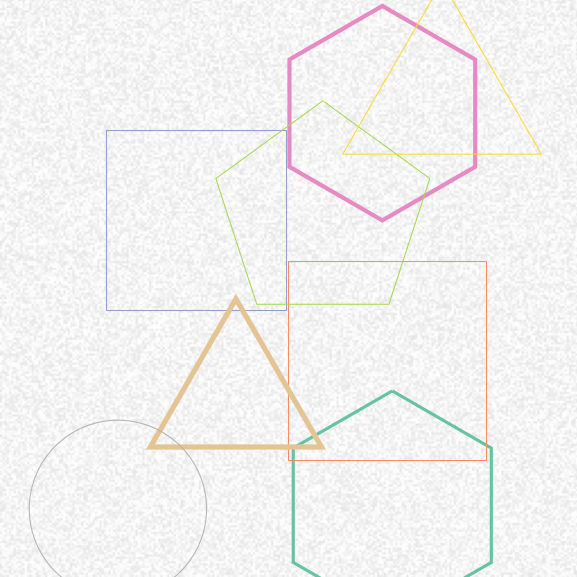[{"shape": "hexagon", "thickness": 1.5, "radius": 0.99, "center": [0.679, 0.124]}, {"shape": "square", "thickness": 0.5, "radius": 0.86, "center": [0.67, 0.375]}, {"shape": "square", "thickness": 0.5, "radius": 0.78, "center": [0.339, 0.619]}, {"shape": "hexagon", "thickness": 2, "radius": 0.93, "center": [0.662, 0.803]}, {"shape": "pentagon", "thickness": 0.5, "radius": 0.97, "center": [0.559, 0.63]}, {"shape": "triangle", "thickness": 0.5, "radius": 0.99, "center": [0.765, 0.832]}, {"shape": "triangle", "thickness": 2.5, "radius": 0.86, "center": [0.408, 0.311]}, {"shape": "circle", "thickness": 0.5, "radius": 0.77, "center": [0.204, 0.118]}]